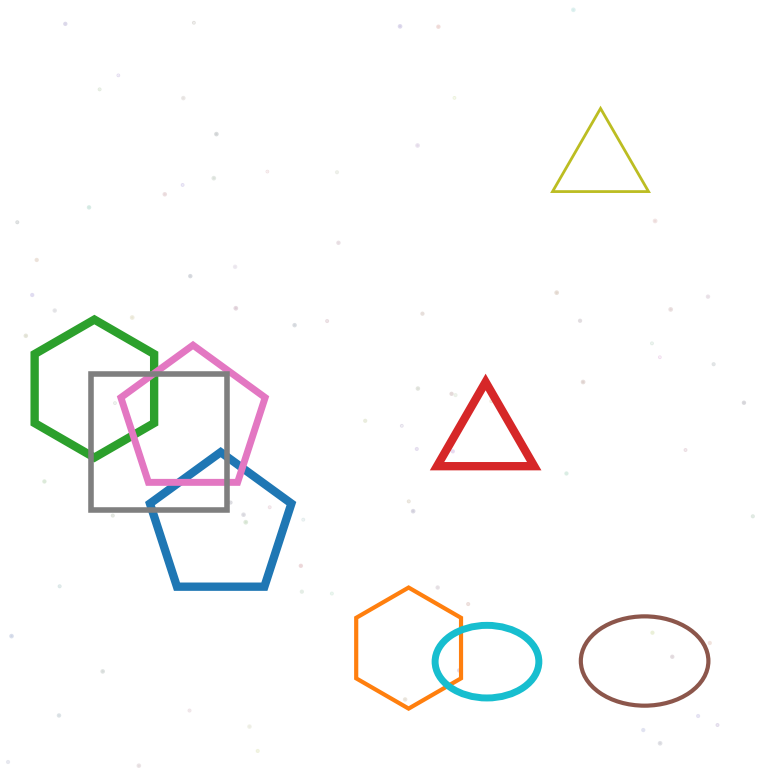[{"shape": "pentagon", "thickness": 3, "radius": 0.48, "center": [0.287, 0.316]}, {"shape": "hexagon", "thickness": 1.5, "radius": 0.39, "center": [0.531, 0.158]}, {"shape": "hexagon", "thickness": 3, "radius": 0.45, "center": [0.123, 0.495]}, {"shape": "triangle", "thickness": 3, "radius": 0.36, "center": [0.631, 0.431]}, {"shape": "oval", "thickness": 1.5, "radius": 0.41, "center": [0.837, 0.142]}, {"shape": "pentagon", "thickness": 2.5, "radius": 0.49, "center": [0.251, 0.453]}, {"shape": "square", "thickness": 2, "radius": 0.44, "center": [0.206, 0.426]}, {"shape": "triangle", "thickness": 1, "radius": 0.36, "center": [0.78, 0.787]}, {"shape": "oval", "thickness": 2.5, "radius": 0.34, "center": [0.632, 0.141]}]